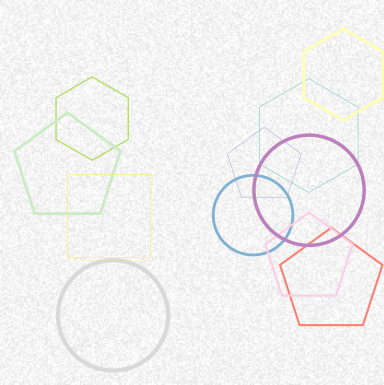[{"shape": "hexagon", "thickness": 0.5, "radius": 0.74, "center": [0.802, 0.648]}, {"shape": "hexagon", "thickness": 2, "radius": 0.59, "center": [0.892, 0.806]}, {"shape": "pentagon", "thickness": 0.5, "radius": 0.5, "center": [0.686, 0.569]}, {"shape": "pentagon", "thickness": 1.5, "radius": 0.7, "center": [0.86, 0.269]}, {"shape": "circle", "thickness": 2, "radius": 0.52, "center": [0.657, 0.441]}, {"shape": "hexagon", "thickness": 1, "radius": 0.54, "center": [0.239, 0.692]}, {"shape": "pentagon", "thickness": 1.5, "radius": 0.6, "center": [0.803, 0.329]}, {"shape": "circle", "thickness": 3, "radius": 0.72, "center": [0.294, 0.181]}, {"shape": "circle", "thickness": 2.5, "radius": 0.72, "center": [0.803, 0.506]}, {"shape": "pentagon", "thickness": 2, "radius": 0.73, "center": [0.175, 0.562]}, {"shape": "square", "thickness": 0.5, "radius": 0.54, "center": [0.282, 0.441]}]